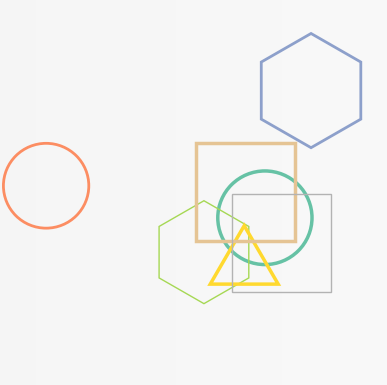[{"shape": "circle", "thickness": 2.5, "radius": 0.61, "center": [0.684, 0.434]}, {"shape": "circle", "thickness": 2, "radius": 0.55, "center": [0.119, 0.518]}, {"shape": "hexagon", "thickness": 2, "radius": 0.74, "center": [0.803, 0.765]}, {"shape": "hexagon", "thickness": 1, "radius": 0.67, "center": [0.526, 0.345]}, {"shape": "triangle", "thickness": 2.5, "radius": 0.51, "center": [0.63, 0.313]}, {"shape": "square", "thickness": 2.5, "radius": 0.64, "center": [0.633, 0.5]}, {"shape": "square", "thickness": 1, "radius": 0.63, "center": [0.726, 0.369]}]